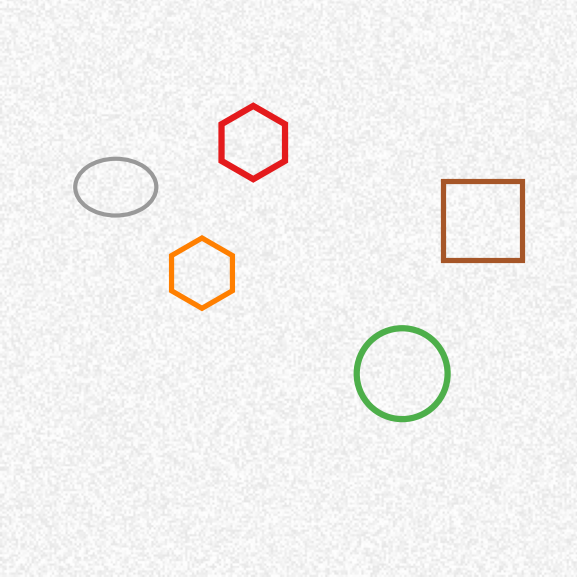[{"shape": "hexagon", "thickness": 3, "radius": 0.32, "center": [0.439, 0.752]}, {"shape": "circle", "thickness": 3, "radius": 0.39, "center": [0.696, 0.352]}, {"shape": "hexagon", "thickness": 2.5, "radius": 0.3, "center": [0.35, 0.526]}, {"shape": "square", "thickness": 2.5, "radius": 0.34, "center": [0.835, 0.617]}, {"shape": "oval", "thickness": 2, "radius": 0.35, "center": [0.2, 0.675]}]